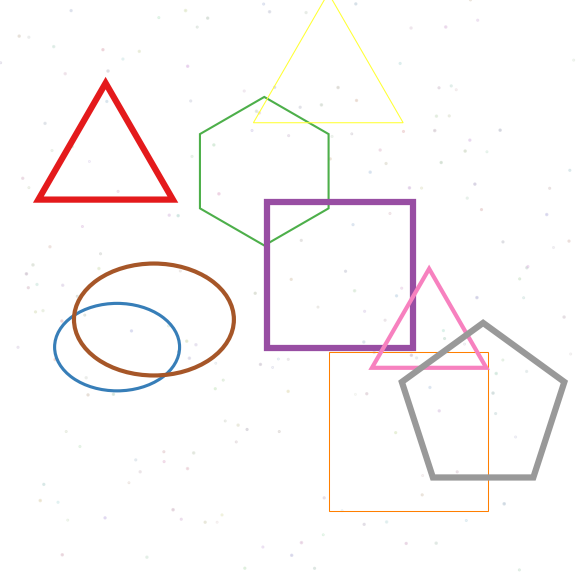[{"shape": "triangle", "thickness": 3, "radius": 0.67, "center": [0.183, 0.721]}, {"shape": "oval", "thickness": 1.5, "radius": 0.54, "center": [0.203, 0.398]}, {"shape": "hexagon", "thickness": 1, "radius": 0.64, "center": [0.458, 0.703]}, {"shape": "square", "thickness": 3, "radius": 0.63, "center": [0.589, 0.523]}, {"shape": "square", "thickness": 0.5, "radius": 0.69, "center": [0.708, 0.252]}, {"shape": "triangle", "thickness": 0.5, "radius": 0.75, "center": [0.568, 0.861]}, {"shape": "oval", "thickness": 2, "radius": 0.69, "center": [0.267, 0.446]}, {"shape": "triangle", "thickness": 2, "radius": 0.57, "center": [0.743, 0.419]}, {"shape": "pentagon", "thickness": 3, "radius": 0.74, "center": [0.837, 0.292]}]